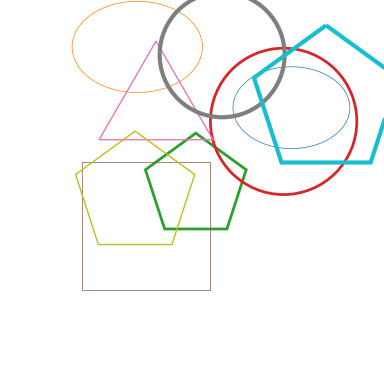[{"shape": "oval", "thickness": 0.5, "radius": 0.76, "center": [0.757, 0.72]}, {"shape": "oval", "thickness": 0.5, "radius": 0.85, "center": [0.357, 0.878]}, {"shape": "pentagon", "thickness": 2, "radius": 0.69, "center": [0.509, 0.517]}, {"shape": "circle", "thickness": 2, "radius": 0.95, "center": [0.737, 0.685]}, {"shape": "square", "thickness": 0.5, "radius": 0.83, "center": [0.38, 0.412]}, {"shape": "triangle", "thickness": 1, "radius": 0.85, "center": [0.405, 0.722]}, {"shape": "circle", "thickness": 3, "radius": 0.81, "center": [0.577, 0.858]}, {"shape": "pentagon", "thickness": 1, "radius": 0.81, "center": [0.351, 0.497]}, {"shape": "pentagon", "thickness": 3, "radius": 0.98, "center": [0.847, 0.737]}]